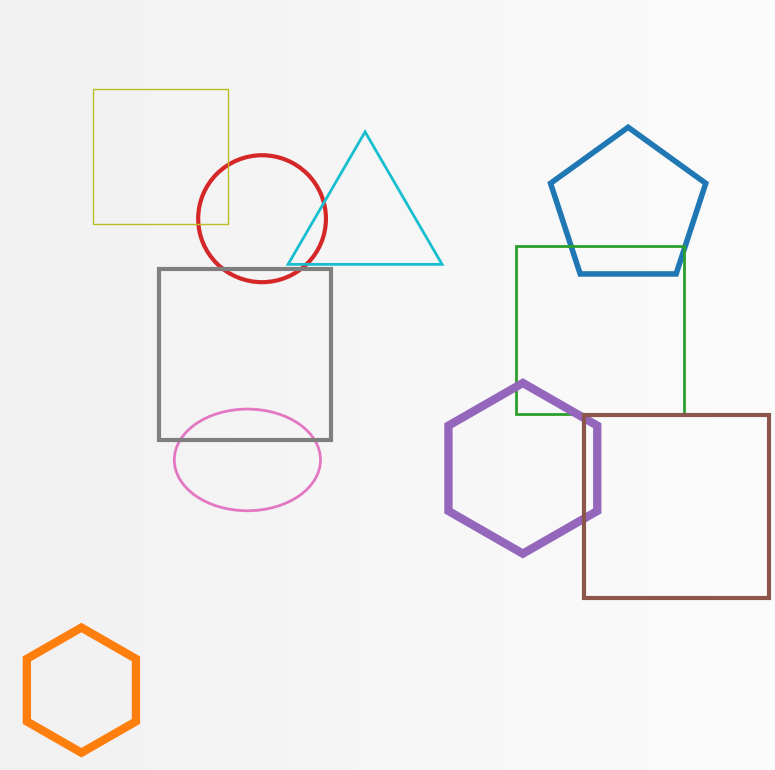[{"shape": "pentagon", "thickness": 2, "radius": 0.53, "center": [0.811, 0.729]}, {"shape": "hexagon", "thickness": 3, "radius": 0.41, "center": [0.105, 0.104]}, {"shape": "square", "thickness": 1, "radius": 0.54, "center": [0.774, 0.572]}, {"shape": "circle", "thickness": 1.5, "radius": 0.41, "center": [0.338, 0.716]}, {"shape": "hexagon", "thickness": 3, "radius": 0.55, "center": [0.675, 0.392]}, {"shape": "square", "thickness": 1.5, "radius": 0.59, "center": [0.873, 0.343]}, {"shape": "oval", "thickness": 1, "radius": 0.47, "center": [0.319, 0.403]}, {"shape": "square", "thickness": 1.5, "radius": 0.56, "center": [0.316, 0.539]}, {"shape": "square", "thickness": 0.5, "radius": 0.44, "center": [0.207, 0.797]}, {"shape": "triangle", "thickness": 1, "radius": 0.57, "center": [0.471, 0.714]}]